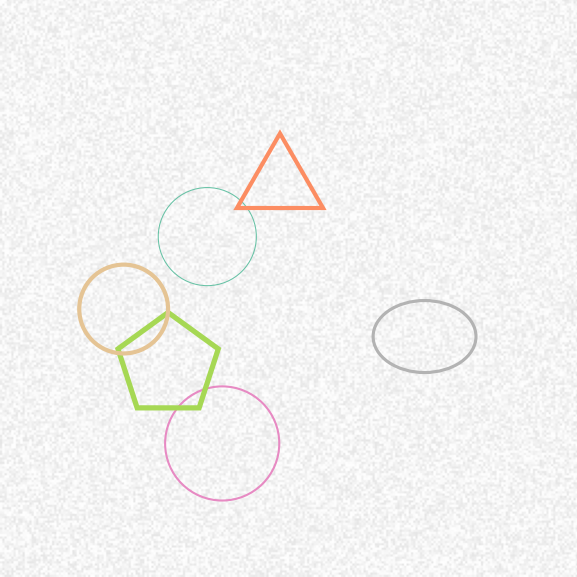[{"shape": "circle", "thickness": 0.5, "radius": 0.42, "center": [0.359, 0.589]}, {"shape": "triangle", "thickness": 2, "radius": 0.43, "center": [0.485, 0.682]}, {"shape": "circle", "thickness": 1, "radius": 0.49, "center": [0.385, 0.231]}, {"shape": "pentagon", "thickness": 2.5, "radius": 0.46, "center": [0.291, 0.367]}, {"shape": "circle", "thickness": 2, "radius": 0.38, "center": [0.214, 0.464]}, {"shape": "oval", "thickness": 1.5, "radius": 0.45, "center": [0.735, 0.416]}]